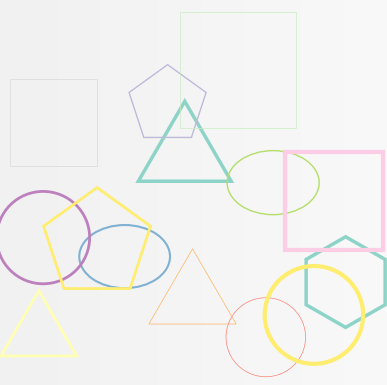[{"shape": "hexagon", "thickness": 2.5, "radius": 0.59, "center": [0.892, 0.267]}, {"shape": "triangle", "thickness": 2.5, "radius": 0.69, "center": [0.477, 0.598]}, {"shape": "triangle", "thickness": 2, "radius": 0.56, "center": [0.1, 0.132]}, {"shape": "pentagon", "thickness": 1, "radius": 0.52, "center": [0.433, 0.728]}, {"shape": "circle", "thickness": 0.5, "radius": 0.51, "center": [0.686, 0.124]}, {"shape": "oval", "thickness": 1.5, "radius": 0.59, "center": [0.322, 0.334]}, {"shape": "triangle", "thickness": 0.5, "radius": 0.65, "center": [0.497, 0.223]}, {"shape": "oval", "thickness": 1, "radius": 0.59, "center": [0.705, 0.526]}, {"shape": "square", "thickness": 3, "radius": 0.63, "center": [0.861, 0.477]}, {"shape": "square", "thickness": 0.5, "radius": 0.56, "center": [0.138, 0.683]}, {"shape": "circle", "thickness": 2, "radius": 0.6, "center": [0.111, 0.383]}, {"shape": "square", "thickness": 0.5, "radius": 0.75, "center": [0.615, 0.818]}, {"shape": "pentagon", "thickness": 2, "radius": 0.73, "center": [0.25, 0.368]}, {"shape": "circle", "thickness": 3, "radius": 0.64, "center": [0.81, 0.182]}]